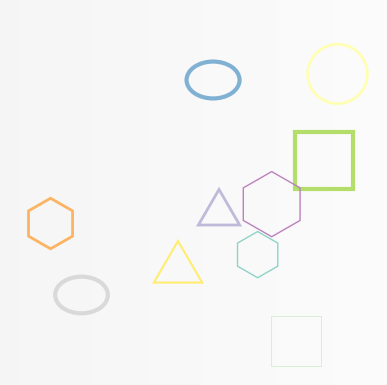[{"shape": "hexagon", "thickness": 1, "radius": 0.3, "center": [0.665, 0.339]}, {"shape": "circle", "thickness": 2, "radius": 0.39, "center": [0.871, 0.808]}, {"shape": "triangle", "thickness": 2, "radius": 0.31, "center": [0.565, 0.446]}, {"shape": "oval", "thickness": 3, "radius": 0.34, "center": [0.55, 0.792]}, {"shape": "hexagon", "thickness": 2, "radius": 0.33, "center": [0.13, 0.419]}, {"shape": "square", "thickness": 3, "radius": 0.37, "center": [0.836, 0.583]}, {"shape": "oval", "thickness": 3, "radius": 0.34, "center": [0.21, 0.234]}, {"shape": "hexagon", "thickness": 1, "radius": 0.42, "center": [0.701, 0.47]}, {"shape": "square", "thickness": 0.5, "radius": 0.32, "center": [0.763, 0.114]}, {"shape": "triangle", "thickness": 1.5, "radius": 0.36, "center": [0.459, 0.302]}]